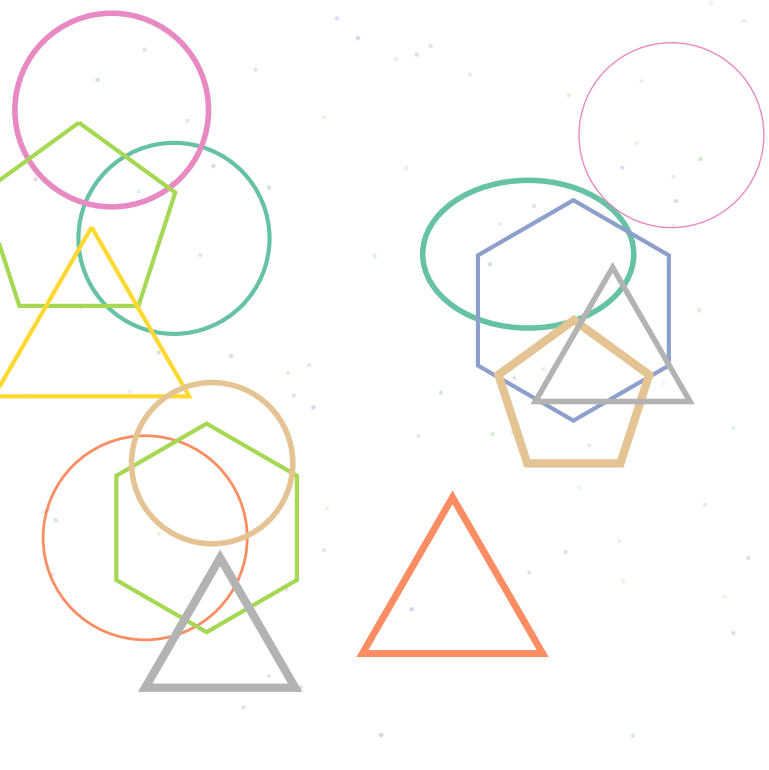[{"shape": "oval", "thickness": 2, "radius": 0.69, "center": [0.686, 0.67]}, {"shape": "circle", "thickness": 1.5, "radius": 0.62, "center": [0.226, 0.69]}, {"shape": "circle", "thickness": 1, "radius": 0.66, "center": [0.189, 0.302]}, {"shape": "triangle", "thickness": 2.5, "radius": 0.68, "center": [0.588, 0.219]}, {"shape": "hexagon", "thickness": 1.5, "radius": 0.72, "center": [0.745, 0.597]}, {"shape": "circle", "thickness": 0.5, "radius": 0.6, "center": [0.872, 0.824]}, {"shape": "circle", "thickness": 2, "radius": 0.63, "center": [0.145, 0.857]}, {"shape": "pentagon", "thickness": 1.5, "radius": 0.66, "center": [0.102, 0.709]}, {"shape": "hexagon", "thickness": 1.5, "radius": 0.68, "center": [0.268, 0.314]}, {"shape": "triangle", "thickness": 1.5, "radius": 0.73, "center": [0.119, 0.559]}, {"shape": "pentagon", "thickness": 3, "radius": 0.51, "center": [0.745, 0.481]}, {"shape": "circle", "thickness": 2, "radius": 0.52, "center": [0.276, 0.398]}, {"shape": "triangle", "thickness": 2, "radius": 0.58, "center": [0.796, 0.537]}, {"shape": "triangle", "thickness": 3, "radius": 0.56, "center": [0.286, 0.163]}]